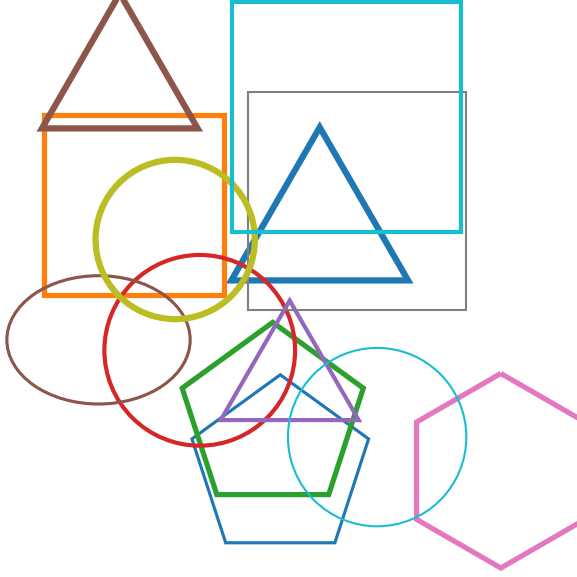[{"shape": "pentagon", "thickness": 1.5, "radius": 0.8, "center": [0.485, 0.189]}, {"shape": "triangle", "thickness": 3, "radius": 0.88, "center": [0.554, 0.602]}, {"shape": "square", "thickness": 2.5, "radius": 0.78, "center": [0.232, 0.644]}, {"shape": "pentagon", "thickness": 2.5, "radius": 0.82, "center": [0.472, 0.276]}, {"shape": "circle", "thickness": 2, "radius": 0.83, "center": [0.346, 0.393]}, {"shape": "triangle", "thickness": 2, "radius": 0.69, "center": [0.502, 0.341]}, {"shape": "triangle", "thickness": 3, "radius": 0.78, "center": [0.207, 0.855]}, {"shape": "oval", "thickness": 1.5, "radius": 0.79, "center": [0.171, 0.411]}, {"shape": "hexagon", "thickness": 2.5, "radius": 0.84, "center": [0.867, 0.184]}, {"shape": "square", "thickness": 1, "radius": 0.94, "center": [0.618, 0.651]}, {"shape": "circle", "thickness": 3, "radius": 0.69, "center": [0.303, 0.584]}, {"shape": "square", "thickness": 2, "radius": 0.99, "center": [0.6, 0.796]}, {"shape": "circle", "thickness": 1, "radius": 0.77, "center": [0.653, 0.242]}]